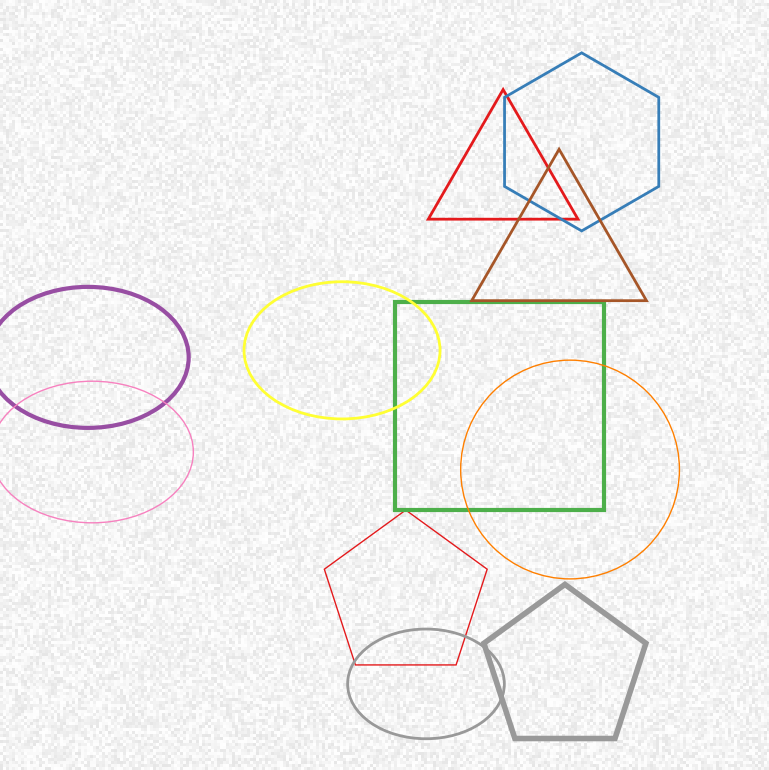[{"shape": "pentagon", "thickness": 0.5, "radius": 0.56, "center": [0.527, 0.226]}, {"shape": "triangle", "thickness": 1, "radius": 0.56, "center": [0.653, 0.771]}, {"shape": "hexagon", "thickness": 1, "radius": 0.58, "center": [0.755, 0.816]}, {"shape": "square", "thickness": 1.5, "radius": 0.68, "center": [0.649, 0.473]}, {"shape": "oval", "thickness": 1.5, "radius": 0.65, "center": [0.114, 0.536]}, {"shape": "circle", "thickness": 0.5, "radius": 0.71, "center": [0.74, 0.39]}, {"shape": "oval", "thickness": 1, "radius": 0.64, "center": [0.444, 0.545]}, {"shape": "triangle", "thickness": 1, "radius": 0.66, "center": [0.726, 0.675]}, {"shape": "oval", "thickness": 0.5, "radius": 0.66, "center": [0.12, 0.413]}, {"shape": "oval", "thickness": 1, "radius": 0.51, "center": [0.553, 0.112]}, {"shape": "pentagon", "thickness": 2, "radius": 0.55, "center": [0.734, 0.13]}]